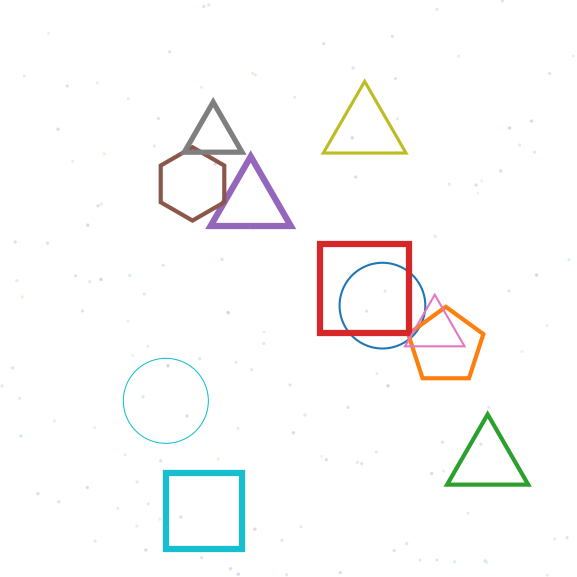[{"shape": "circle", "thickness": 1, "radius": 0.37, "center": [0.662, 0.47]}, {"shape": "pentagon", "thickness": 2, "radius": 0.34, "center": [0.772, 0.399]}, {"shape": "triangle", "thickness": 2, "radius": 0.41, "center": [0.844, 0.2]}, {"shape": "square", "thickness": 3, "radius": 0.39, "center": [0.632, 0.499]}, {"shape": "triangle", "thickness": 3, "radius": 0.4, "center": [0.434, 0.648]}, {"shape": "hexagon", "thickness": 2, "radius": 0.32, "center": [0.333, 0.681]}, {"shape": "triangle", "thickness": 1, "radius": 0.3, "center": [0.753, 0.429]}, {"shape": "triangle", "thickness": 2.5, "radius": 0.29, "center": [0.369, 0.764]}, {"shape": "triangle", "thickness": 1.5, "radius": 0.41, "center": [0.631, 0.775]}, {"shape": "circle", "thickness": 0.5, "radius": 0.37, "center": [0.287, 0.305]}, {"shape": "square", "thickness": 3, "radius": 0.33, "center": [0.353, 0.114]}]